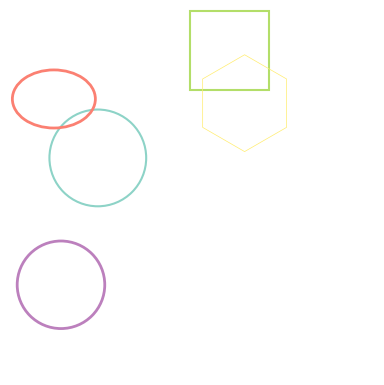[{"shape": "circle", "thickness": 1.5, "radius": 0.63, "center": [0.254, 0.59]}, {"shape": "oval", "thickness": 2, "radius": 0.54, "center": [0.14, 0.743]}, {"shape": "square", "thickness": 1.5, "radius": 0.51, "center": [0.597, 0.869]}, {"shape": "circle", "thickness": 2, "radius": 0.57, "center": [0.158, 0.26]}, {"shape": "hexagon", "thickness": 0.5, "radius": 0.63, "center": [0.635, 0.732]}]